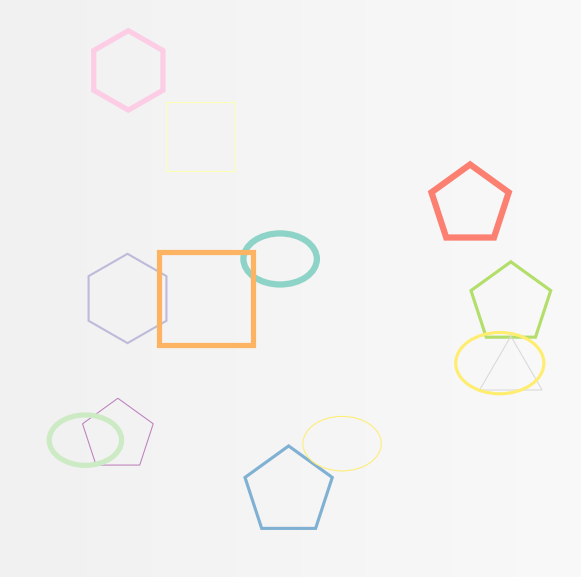[{"shape": "oval", "thickness": 3, "radius": 0.32, "center": [0.482, 0.551]}, {"shape": "square", "thickness": 0.5, "radius": 0.3, "center": [0.345, 0.763]}, {"shape": "hexagon", "thickness": 1, "radius": 0.39, "center": [0.219, 0.482]}, {"shape": "pentagon", "thickness": 3, "radius": 0.35, "center": [0.809, 0.644]}, {"shape": "pentagon", "thickness": 1.5, "radius": 0.39, "center": [0.497, 0.148]}, {"shape": "square", "thickness": 2.5, "radius": 0.4, "center": [0.355, 0.482]}, {"shape": "pentagon", "thickness": 1.5, "radius": 0.36, "center": [0.879, 0.474]}, {"shape": "hexagon", "thickness": 2.5, "radius": 0.34, "center": [0.221, 0.877]}, {"shape": "triangle", "thickness": 0.5, "radius": 0.31, "center": [0.879, 0.355]}, {"shape": "pentagon", "thickness": 0.5, "radius": 0.32, "center": [0.203, 0.246]}, {"shape": "oval", "thickness": 2.5, "radius": 0.31, "center": [0.147, 0.237]}, {"shape": "oval", "thickness": 0.5, "radius": 0.34, "center": [0.589, 0.231]}, {"shape": "oval", "thickness": 1.5, "radius": 0.38, "center": [0.86, 0.37]}]